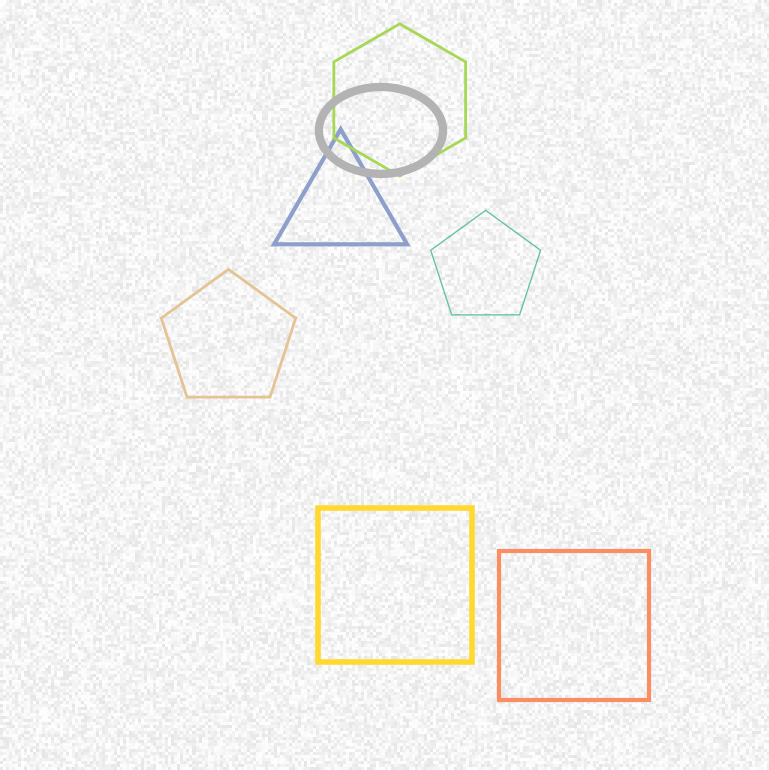[{"shape": "pentagon", "thickness": 0.5, "radius": 0.38, "center": [0.631, 0.652]}, {"shape": "square", "thickness": 1.5, "radius": 0.49, "center": [0.746, 0.188]}, {"shape": "triangle", "thickness": 1.5, "radius": 0.5, "center": [0.442, 0.733]}, {"shape": "hexagon", "thickness": 1, "radius": 0.49, "center": [0.519, 0.87]}, {"shape": "square", "thickness": 2, "radius": 0.5, "center": [0.513, 0.24]}, {"shape": "pentagon", "thickness": 1, "radius": 0.46, "center": [0.297, 0.558]}, {"shape": "oval", "thickness": 3, "radius": 0.4, "center": [0.495, 0.831]}]